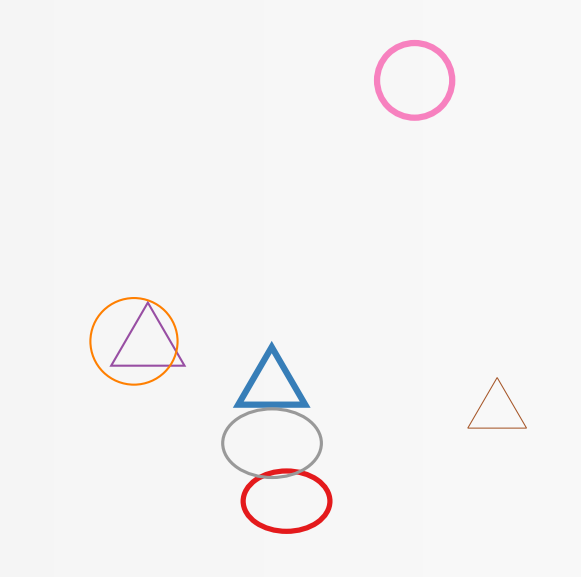[{"shape": "oval", "thickness": 2.5, "radius": 0.37, "center": [0.493, 0.131]}, {"shape": "triangle", "thickness": 3, "radius": 0.33, "center": [0.467, 0.332]}, {"shape": "triangle", "thickness": 1, "radius": 0.36, "center": [0.254, 0.402]}, {"shape": "circle", "thickness": 1, "radius": 0.37, "center": [0.23, 0.408]}, {"shape": "triangle", "thickness": 0.5, "radius": 0.29, "center": [0.855, 0.287]}, {"shape": "circle", "thickness": 3, "radius": 0.32, "center": [0.713, 0.86]}, {"shape": "oval", "thickness": 1.5, "radius": 0.42, "center": [0.468, 0.232]}]